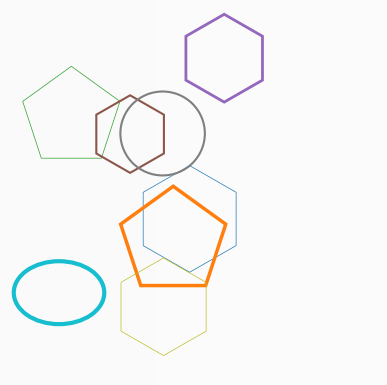[{"shape": "hexagon", "thickness": 0.5, "radius": 0.69, "center": [0.489, 0.431]}, {"shape": "pentagon", "thickness": 2.5, "radius": 0.71, "center": [0.447, 0.374]}, {"shape": "pentagon", "thickness": 0.5, "radius": 0.66, "center": [0.184, 0.696]}, {"shape": "hexagon", "thickness": 2, "radius": 0.57, "center": [0.579, 0.849]}, {"shape": "hexagon", "thickness": 1.5, "radius": 0.5, "center": [0.336, 0.652]}, {"shape": "circle", "thickness": 1.5, "radius": 0.54, "center": [0.42, 0.653]}, {"shape": "hexagon", "thickness": 0.5, "radius": 0.63, "center": [0.422, 0.203]}, {"shape": "oval", "thickness": 3, "radius": 0.58, "center": [0.152, 0.24]}]